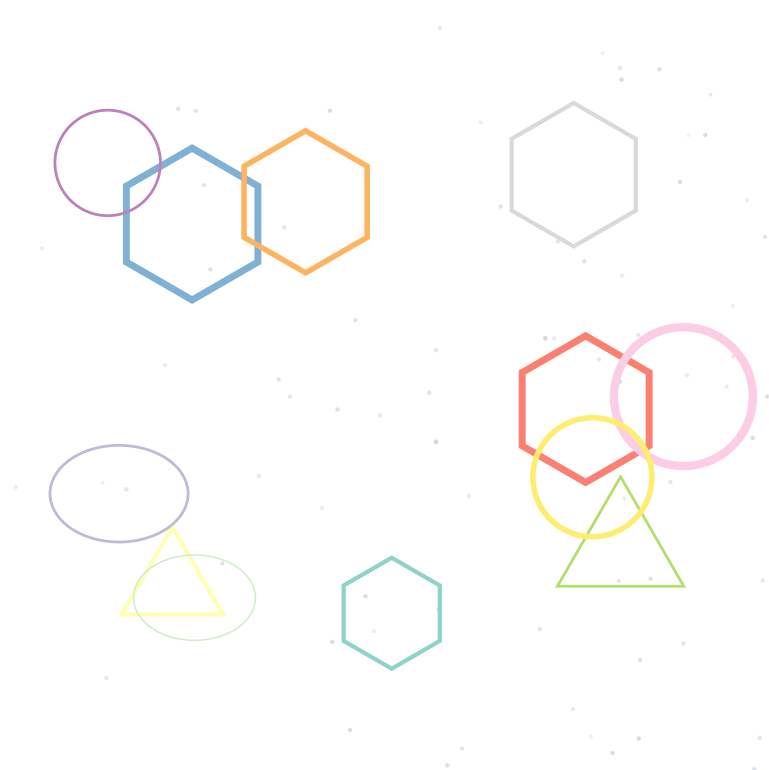[{"shape": "hexagon", "thickness": 1.5, "radius": 0.36, "center": [0.509, 0.204]}, {"shape": "triangle", "thickness": 1.5, "radius": 0.38, "center": [0.224, 0.24]}, {"shape": "oval", "thickness": 1, "radius": 0.45, "center": [0.155, 0.359]}, {"shape": "hexagon", "thickness": 2.5, "radius": 0.48, "center": [0.761, 0.469]}, {"shape": "hexagon", "thickness": 2.5, "radius": 0.49, "center": [0.25, 0.709]}, {"shape": "hexagon", "thickness": 2, "radius": 0.46, "center": [0.397, 0.738]}, {"shape": "triangle", "thickness": 1, "radius": 0.47, "center": [0.806, 0.286]}, {"shape": "circle", "thickness": 3, "radius": 0.45, "center": [0.888, 0.485]}, {"shape": "hexagon", "thickness": 1.5, "radius": 0.47, "center": [0.745, 0.773]}, {"shape": "circle", "thickness": 1, "radius": 0.34, "center": [0.14, 0.788]}, {"shape": "oval", "thickness": 0.5, "radius": 0.4, "center": [0.253, 0.224]}, {"shape": "circle", "thickness": 2, "radius": 0.39, "center": [0.769, 0.38]}]